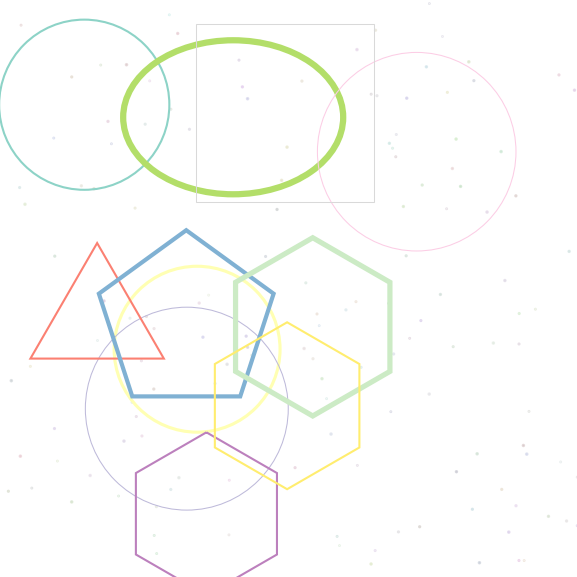[{"shape": "circle", "thickness": 1, "radius": 0.74, "center": [0.146, 0.818]}, {"shape": "circle", "thickness": 1.5, "radius": 0.72, "center": [0.341, 0.394]}, {"shape": "circle", "thickness": 0.5, "radius": 0.88, "center": [0.323, 0.292]}, {"shape": "triangle", "thickness": 1, "radius": 0.67, "center": [0.168, 0.445]}, {"shape": "pentagon", "thickness": 2, "radius": 0.8, "center": [0.323, 0.441]}, {"shape": "oval", "thickness": 3, "radius": 0.95, "center": [0.404, 0.796]}, {"shape": "circle", "thickness": 0.5, "radius": 0.86, "center": [0.722, 0.736]}, {"shape": "square", "thickness": 0.5, "radius": 0.77, "center": [0.494, 0.804]}, {"shape": "hexagon", "thickness": 1, "radius": 0.71, "center": [0.357, 0.109]}, {"shape": "hexagon", "thickness": 2.5, "radius": 0.77, "center": [0.542, 0.433]}, {"shape": "hexagon", "thickness": 1, "radius": 0.72, "center": [0.497, 0.297]}]